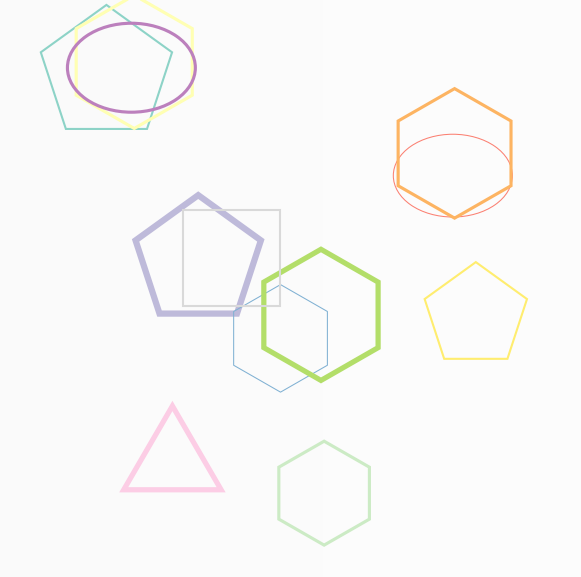[{"shape": "pentagon", "thickness": 1, "radius": 0.59, "center": [0.183, 0.872]}, {"shape": "hexagon", "thickness": 1.5, "radius": 0.58, "center": [0.231, 0.892]}, {"shape": "pentagon", "thickness": 3, "radius": 0.57, "center": [0.341, 0.548]}, {"shape": "oval", "thickness": 0.5, "radius": 0.51, "center": [0.779, 0.695]}, {"shape": "hexagon", "thickness": 0.5, "radius": 0.47, "center": [0.483, 0.413]}, {"shape": "hexagon", "thickness": 1.5, "radius": 0.56, "center": [0.782, 0.734]}, {"shape": "hexagon", "thickness": 2.5, "radius": 0.57, "center": [0.552, 0.454]}, {"shape": "triangle", "thickness": 2.5, "radius": 0.48, "center": [0.297, 0.199]}, {"shape": "square", "thickness": 1, "radius": 0.42, "center": [0.399, 0.552]}, {"shape": "oval", "thickness": 1.5, "radius": 0.55, "center": [0.226, 0.882]}, {"shape": "hexagon", "thickness": 1.5, "radius": 0.45, "center": [0.558, 0.145]}, {"shape": "pentagon", "thickness": 1, "radius": 0.46, "center": [0.819, 0.453]}]